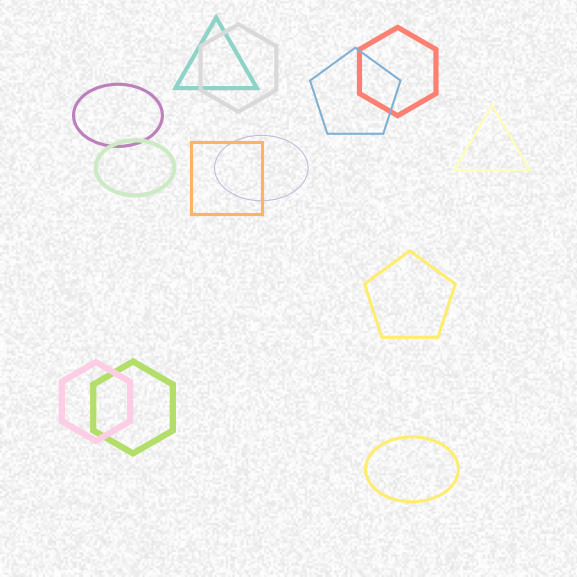[{"shape": "triangle", "thickness": 2, "radius": 0.41, "center": [0.374, 0.887]}, {"shape": "triangle", "thickness": 1, "radius": 0.38, "center": [0.852, 0.742]}, {"shape": "oval", "thickness": 0.5, "radius": 0.4, "center": [0.453, 0.708]}, {"shape": "hexagon", "thickness": 2.5, "radius": 0.38, "center": [0.689, 0.875]}, {"shape": "pentagon", "thickness": 1, "radius": 0.41, "center": [0.615, 0.834]}, {"shape": "square", "thickness": 1.5, "radius": 0.31, "center": [0.392, 0.691]}, {"shape": "hexagon", "thickness": 3, "radius": 0.4, "center": [0.23, 0.294]}, {"shape": "hexagon", "thickness": 3, "radius": 0.34, "center": [0.166, 0.304]}, {"shape": "hexagon", "thickness": 2, "radius": 0.38, "center": [0.413, 0.881]}, {"shape": "oval", "thickness": 1.5, "radius": 0.38, "center": [0.204, 0.799]}, {"shape": "oval", "thickness": 2, "radius": 0.34, "center": [0.234, 0.708]}, {"shape": "pentagon", "thickness": 1.5, "radius": 0.41, "center": [0.71, 0.482]}, {"shape": "oval", "thickness": 1.5, "radius": 0.4, "center": [0.713, 0.186]}]